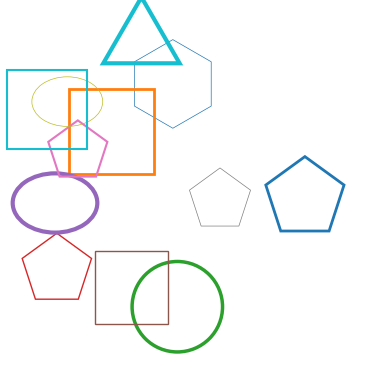[{"shape": "pentagon", "thickness": 2, "radius": 0.53, "center": [0.792, 0.486]}, {"shape": "hexagon", "thickness": 0.5, "radius": 0.58, "center": [0.449, 0.782]}, {"shape": "square", "thickness": 2, "radius": 0.55, "center": [0.29, 0.659]}, {"shape": "circle", "thickness": 2.5, "radius": 0.59, "center": [0.461, 0.203]}, {"shape": "pentagon", "thickness": 1, "radius": 0.47, "center": [0.148, 0.299]}, {"shape": "oval", "thickness": 3, "radius": 0.55, "center": [0.143, 0.473]}, {"shape": "square", "thickness": 1, "radius": 0.47, "center": [0.342, 0.253]}, {"shape": "pentagon", "thickness": 1.5, "radius": 0.4, "center": [0.202, 0.607]}, {"shape": "pentagon", "thickness": 0.5, "radius": 0.42, "center": [0.571, 0.48]}, {"shape": "oval", "thickness": 0.5, "radius": 0.46, "center": [0.175, 0.736]}, {"shape": "triangle", "thickness": 3, "radius": 0.57, "center": [0.367, 0.893]}, {"shape": "square", "thickness": 1.5, "radius": 0.52, "center": [0.123, 0.716]}]